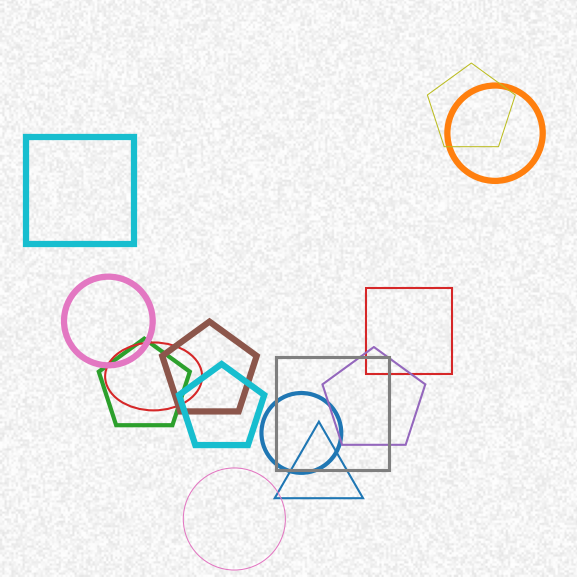[{"shape": "circle", "thickness": 2, "radius": 0.35, "center": [0.522, 0.249]}, {"shape": "triangle", "thickness": 1, "radius": 0.44, "center": [0.552, 0.181]}, {"shape": "circle", "thickness": 3, "radius": 0.41, "center": [0.857, 0.768]}, {"shape": "pentagon", "thickness": 2, "radius": 0.41, "center": [0.25, 0.33]}, {"shape": "oval", "thickness": 1, "radius": 0.42, "center": [0.266, 0.347]}, {"shape": "square", "thickness": 1, "radius": 0.37, "center": [0.709, 0.426]}, {"shape": "pentagon", "thickness": 1, "radius": 0.47, "center": [0.647, 0.305]}, {"shape": "pentagon", "thickness": 3, "radius": 0.43, "center": [0.363, 0.356]}, {"shape": "circle", "thickness": 0.5, "radius": 0.44, "center": [0.406, 0.1]}, {"shape": "circle", "thickness": 3, "radius": 0.38, "center": [0.188, 0.443]}, {"shape": "square", "thickness": 1.5, "radius": 0.49, "center": [0.576, 0.283]}, {"shape": "pentagon", "thickness": 0.5, "radius": 0.4, "center": [0.816, 0.81]}, {"shape": "square", "thickness": 3, "radius": 0.47, "center": [0.139, 0.669]}, {"shape": "pentagon", "thickness": 3, "radius": 0.39, "center": [0.384, 0.291]}]